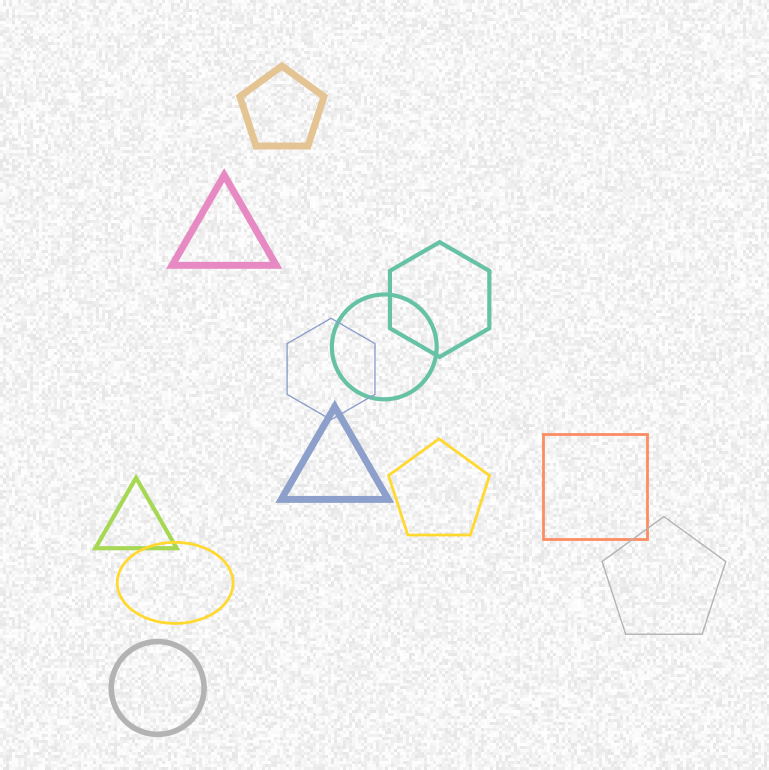[{"shape": "circle", "thickness": 1.5, "radius": 0.34, "center": [0.499, 0.549]}, {"shape": "hexagon", "thickness": 1.5, "radius": 0.37, "center": [0.571, 0.611]}, {"shape": "square", "thickness": 1, "radius": 0.34, "center": [0.773, 0.368]}, {"shape": "triangle", "thickness": 2.5, "radius": 0.4, "center": [0.435, 0.392]}, {"shape": "hexagon", "thickness": 0.5, "radius": 0.33, "center": [0.43, 0.521]}, {"shape": "triangle", "thickness": 2.5, "radius": 0.39, "center": [0.291, 0.694]}, {"shape": "triangle", "thickness": 1.5, "radius": 0.3, "center": [0.177, 0.319]}, {"shape": "oval", "thickness": 1, "radius": 0.38, "center": [0.227, 0.243]}, {"shape": "pentagon", "thickness": 1, "radius": 0.35, "center": [0.57, 0.361]}, {"shape": "pentagon", "thickness": 2.5, "radius": 0.29, "center": [0.366, 0.857]}, {"shape": "circle", "thickness": 2, "radius": 0.3, "center": [0.205, 0.107]}, {"shape": "pentagon", "thickness": 0.5, "radius": 0.42, "center": [0.862, 0.245]}]